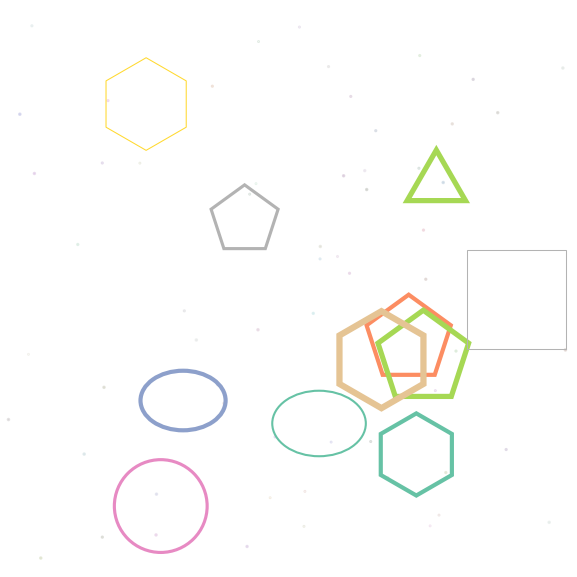[{"shape": "hexagon", "thickness": 2, "radius": 0.36, "center": [0.721, 0.212]}, {"shape": "oval", "thickness": 1, "radius": 0.41, "center": [0.552, 0.266]}, {"shape": "pentagon", "thickness": 2, "radius": 0.38, "center": [0.708, 0.412]}, {"shape": "oval", "thickness": 2, "radius": 0.37, "center": [0.317, 0.306]}, {"shape": "circle", "thickness": 1.5, "radius": 0.4, "center": [0.278, 0.123]}, {"shape": "triangle", "thickness": 2.5, "radius": 0.29, "center": [0.756, 0.681]}, {"shape": "pentagon", "thickness": 2.5, "radius": 0.41, "center": [0.733, 0.379]}, {"shape": "hexagon", "thickness": 0.5, "radius": 0.4, "center": [0.253, 0.819]}, {"shape": "hexagon", "thickness": 3, "radius": 0.42, "center": [0.661, 0.376]}, {"shape": "square", "thickness": 0.5, "radius": 0.43, "center": [0.894, 0.48]}, {"shape": "pentagon", "thickness": 1.5, "radius": 0.31, "center": [0.424, 0.618]}]